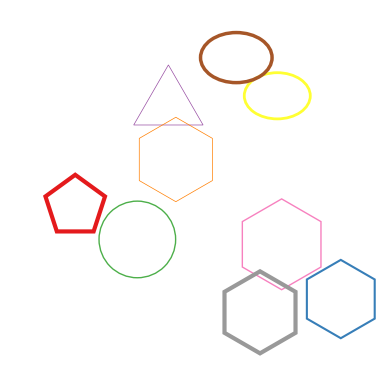[{"shape": "pentagon", "thickness": 3, "radius": 0.41, "center": [0.195, 0.465]}, {"shape": "hexagon", "thickness": 1.5, "radius": 0.51, "center": [0.885, 0.223]}, {"shape": "circle", "thickness": 1, "radius": 0.5, "center": [0.357, 0.378]}, {"shape": "triangle", "thickness": 0.5, "radius": 0.52, "center": [0.437, 0.727]}, {"shape": "hexagon", "thickness": 0.5, "radius": 0.55, "center": [0.457, 0.586]}, {"shape": "oval", "thickness": 2, "radius": 0.43, "center": [0.72, 0.751]}, {"shape": "oval", "thickness": 2.5, "radius": 0.46, "center": [0.614, 0.85]}, {"shape": "hexagon", "thickness": 1, "radius": 0.59, "center": [0.732, 0.365]}, {"shape": "hexagon", "thickness": 3, "radius": 0.53, "center": [0.675, 0.189]}]